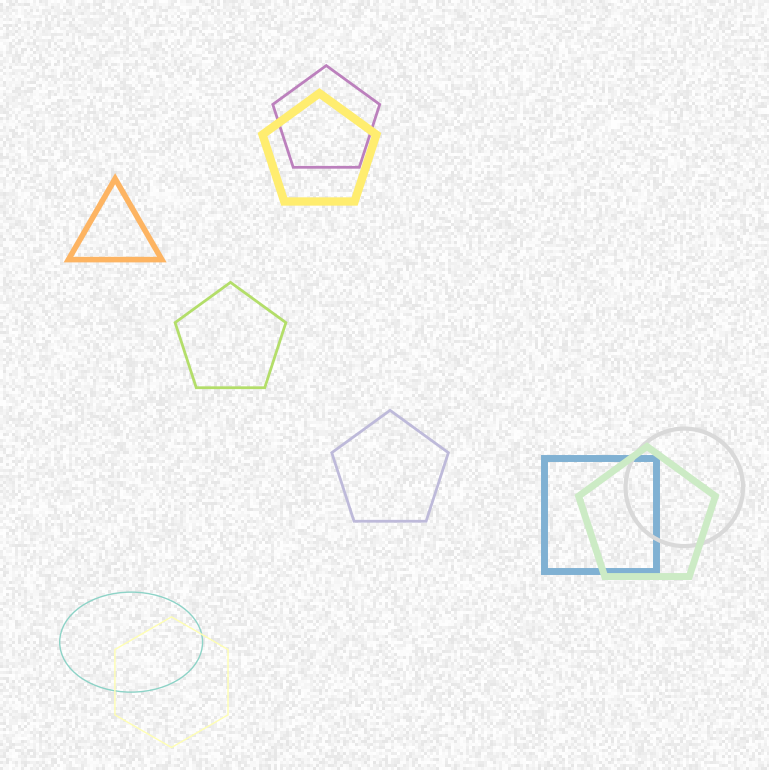[{"shape": "oval", "thickness": 0.5, "radius": 0.46, "center": [0.17, 0.166]}, {"shape": "hexagon", "thickness": 0.5, "radius": 0.42, "center": [0.223, 0.114]}, {"shape": "pentagon", "thickness": 1, "radius": 0.4, "center": [0.507, 0.387]}, {"shape": "square", "thickness": 2.5, "radius": 0.36, "center": [0.779, 0.332]}, {"shape": "triangle", "thickness": 2, "radius": 0.35, "center": [0.15, 0.698]}, {"shape": "pentagon", "thickness": 1, "radius": 0.38, "center": [0.299, 0.558]}, {"shape": "circle", "thickness": 1.5, "radius": 0.38, "center": [0.889, 0.367]}, {"shape": "pentagon", "thickness": 1, "radius": 0.37, "center": [0.424, 0.842]}, {"shape": "pentagon", "thickness": 2.5, "radius": 0.47, "center": [0.84, 0.327]}, {"shape": "pentagon", "thickness": 3, "radius": 0.39, "center": [0.415, 0.801]}]